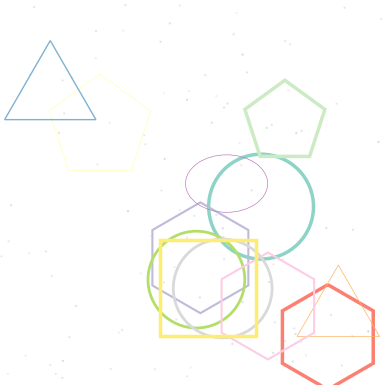[{"shape": "circle", "thickness": 2.5, "radius": 0.68, "center": [0.678, 0.463]}, {"shape": "pentagon", "thickness": 0.5, "radius": 0.69, "center": [0.259, 0.669]}, {"shape": "hexagon", "thickness": 1.5, "radius": 0.72, "center": [0.52, 0.33]}, {"shape": "hexagon", "thickness": 2.5, "radius": 0.68, "center": [0.851, 0.124]}, {"shape": "triangle", "thickness": 1, "radius": 0.68, "center": [0.131, 0.758]}, {"shape": "triangle", "thickness": 0.5, "radius": 0.62, "center": [0.879, 0.188]}, {"shape": "circle", "thickness": 2, "radius": 0.63, "center": [0.51, 0.274]}, {"shape": "hexagon", "thickness": 1.5, "radius": 0.69, "center": [0.696, 0.205]}, {"shape": "circle", "thickness": 2, "radius": 0.64, "center": [0.578, 0.251]}, {"shape": "oval", "thickness": 0.5, "radius": 0.53, "center": [0.589, 0.523]}, {"shape": "pentagon", "thickness": 2.5, "radius": 0.55, "center": [0.74, 0.682]}, {"shape": "square", "thickness": 2.5, "radius": 0.62, "center": [0.54, 0.252]}]